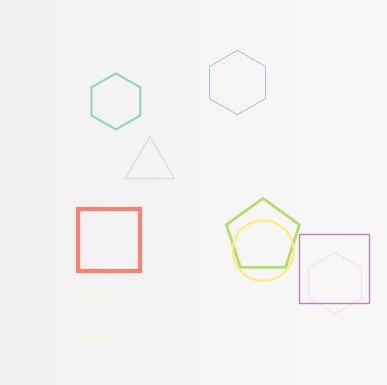[{"shape": "hexagon", "thickness": 1.5, "radius": 0.36, "center": [0.299, 0.737]}, {"shape": "oval", "thickness": 0.5, "radius": 0.43, "center": [0.242, 0.176]}, {"shape": "square", "thickness": 3, "radius": 0.4, "center": [0.282, 0.377]}, {"shape": "hexagon", "thickness": 0.5, "radius": 0.42, "center": [0.613, 0.786]}, {"shape": "pentagon", "thickness": 2, "radius": 0.5, "center": [0.679, 0.386]}, {"shape": "hexagon", "thickness": 0.5, "radius": 0.39, "center": [0.865, 0.265]}, {"shape": "square", "thickness": 1, "radius": 0.45, "center": [0.863, 0.302]}, {"shape": "triangle", "thickness": 1, "radius": 0.37, "center": [0.387, 0.573]}, {"shape": "circle", "thickness": 1.5, "radius": 0.39, "center": [0.679, 0.349]}]